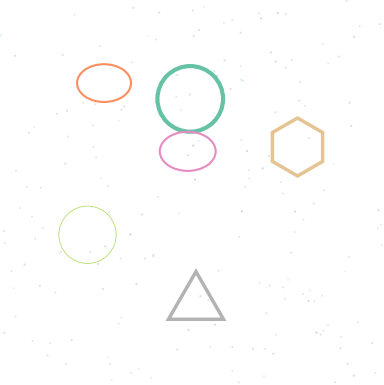[{"shape": "circle", "thickness": 3, "radius": 0.43, "center": [0.494, 0.743]}, {"shape": "oval", "thickness": 1.5, "radius": 0.35, "center": [0.27, 0.784]}, {"shape": "oval", "thickness": 1.5, "radius": 0.36, "center": [0.488, 0.607]}, {"shape": "circle", "thickness": 0.5, "radius": 0.37, "center": [0.227, 0.39]}, {"shape": "hexagon", "thickness": 2.5, "radius": 0.38, "center": [0.773, 0.618]}, {"shape": "triangle", "thickness": 2.5, "radius": 0.41, "center": [0.509, 0.212]}]